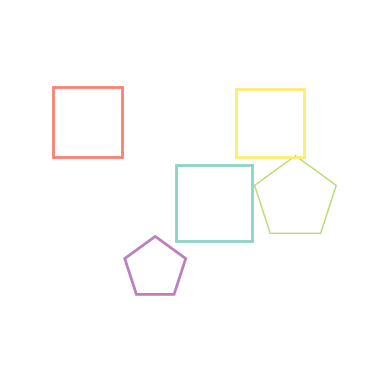[{"shape": "square", "thickness": 2, "radius": 0.49, "center": [0.556, 0.473]}, {"shape": "square", "thickness": 2, "radius": 0.45, "center": [0.227, 0.683]}, {"shape": "pentagon", "thickness": 1, "radius": 0.56, "center": [0.767, 0.484]}, {"shape": "pentagon", "thickness": 2, "radius": 0.42, "center": [0.403, 0.303]}, {"shape": "square", "thickness": 2, "radius": 0.44, "center": [0.702, 0.68]}]